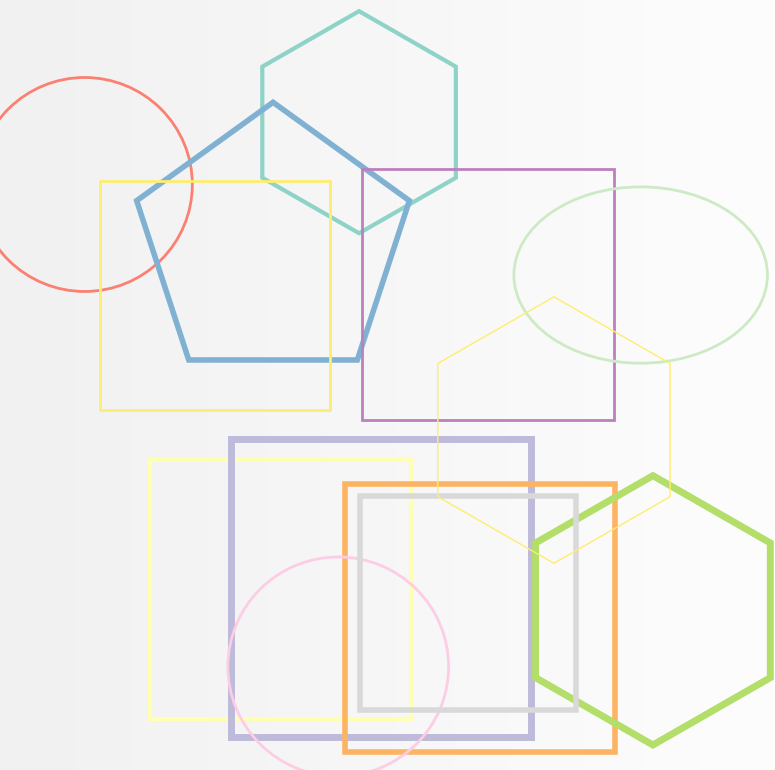[{"shape": "hexagon", "thickness": 1.5, "radius": 0.72, "center": [0.463, 0.841]}, {"shape": "square", "thickness": 1.5, "radius": 0.84, "center": [0.362, 0.234]}, {"shape": "square", "thickness": 2.5, "radius": 0.97, "center": [0.492, 0.237]}, {"shape": "circle", "thickness": 1, "radius": 0.69, "center": [0.109, 0.76]}, {"shape": "pentagon", "thickness": 2, "radius": 0.93, "center": [0.352, 0.682]}, {"shape": "square", "thickness": 2, "radius": 0.87, "center": [0.62, 0.197]}, {"shape": "hexagon", "thickness": 2.5, "radius": 0.87, "center": [0.842, 0.207]}, {"shape": "circle", "thickness": 1, "radius": 0.71, "center": [0.436, 0.134]}, {"shape": "square", "thickness": 2, "radius": 0.7, "center": [0.603, 0.217]}, {"shape": "square", "thickness": 1, "radius": 0.81, "center": [0.63, 0.617]}, {"shape": "oval", "thickness": 1, "radius": 0.82, "center": [0.827, 0.643]}, {"shape": "hexagon", "thickness": 0.5, "radius": 0.87, "center": [0.715, 0.441]}, {"shape": "square", "thickness": 1, "radius": 0.74, "center": [0.277, 0.616]}]